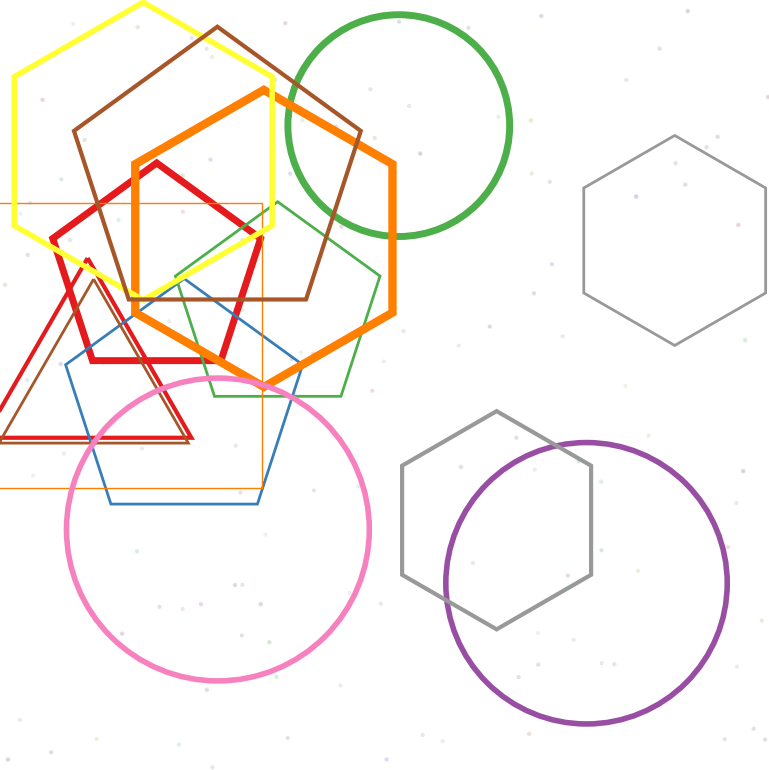[{"shape": "pentagon", "thickness": 2.5, "radius": 0.71, "center": [0.204, 0.646]}, {"shape": "triangle", "thickness": 1.5, "radius": 0.78, "center": [0.114, 0.509]}, {"shape": "pentagon", "thickness": 1, "radius": 0.81, "center": [0.239, 0.476]}, {"shape": "circle", "thickness": 2.5, "radius": 0.72, "center": [0.518, 0.837]}, {"shape": "pentagon", "thickness": 1, "radius": 0.7, "center": [0.361, 0.598]}, {"shape": "circle", "thickness": 2, "radius": 0.91, "center": [0.762, 0.243]}, {"shape": "hexagon", "thickness": 3, "radius": 0.96, "center": [0.343, 0.69]}, {"shape": "square", "thickness": 0.5, "radius": 0.92, "center": [0.156, 0.552]}, {"shape": "hexagon", "thickness": 2, "radius": 0.97, "center": [0.186, 0.804]}, {"shape": "triangle", "thickness": 1, "radius": 0.71, "center": [0.122, 0.496]}, {"shape": "pentagon", "thickness": 1.5, "radius": 0.98, "center": [0.282, 0.769]}, {"shape": "circle", "thickness": 2, "radius": 0.98, "center": [0.283, 0.312]}, {"shape": "hexagon", "thickness": 1.5, "radius": 0.71, "center": [0.645, 0.324]}, {"shape": "hexagon", "thickness": 1, "radius": 0.68, "center": [0.876, 0.688]}]